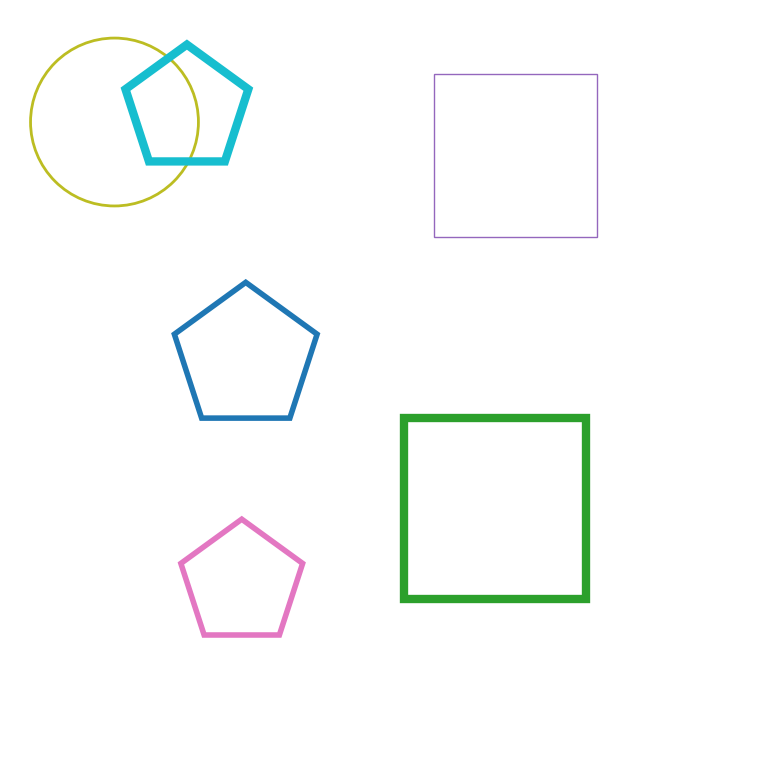[{"shape": "pentagon", "thickness": 2, "radius": 0.49, "center": [0.319, 0.536]}, {"shape": "square", "thickness": 3, "radius": 0.59, "center": [0.643, 0.34]}, {"shape": "square", "thickness": 0.5, "radius": 0.53, "center": [0.669, 0.798]}, {"shape": "pentagon", "thickness": 2, "radius": 0.42, "center": [0.314, 0.243]}, {"shape": "circle", "thickness": 1, "radius": 0.55, "center": [0.149, 0.842]}, {"shape": "pentagon", "thickness": 3, "radius": 0.42, "center": [0.243, 0.858]}]